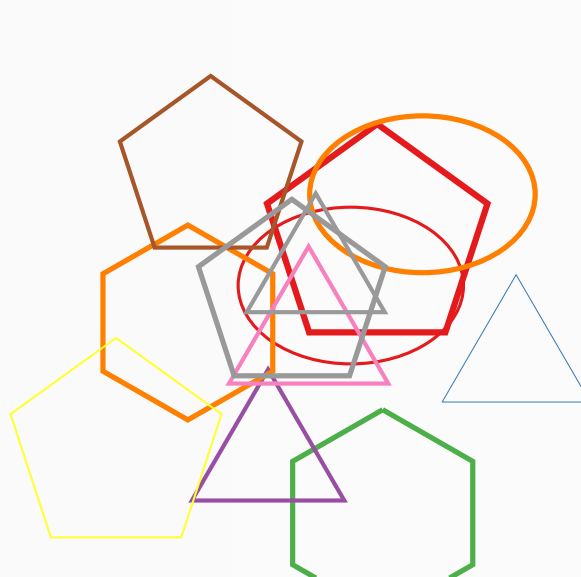[{"shape": "pentagon", "thickness": 3, "radius": 1.0, "center": [0.649, 0.585]}, {"shape": "oval", "thickness": 1.5, "radius": 0.97, "center": [0.604, 0.505]}, {"shape": "triangle", "thickness": 0.5, "radius": 0.73, "center": [0.888, 0.376]}, {"shape": "hexagon", "thickness": 2.5, "radius": 0.89, "center": [0.658, 0.111]}, {"shape": "triangle", "thickness": 2, "radius": 0.76, "center": [0.461, 0.208]}, {"shape": "oval", "thickness": 2.5, "radius": 0.97, "center": [0.727, 0.663]}, {"shape": "hexagon", "thickness": 2.5, "radius": 0.84, "center": [0.323, 0.441]}, {"shape": "pentagon", "thickness": 1, "radius": 0.95, "center": [0.2, 0.223]}, {"shape": "pentagon", "thickness": 2, "radius": 0.82, "center": [0.362, 0.703]}, {"shape": "triangle", "thickness": 2, "radius": 0.79, "center": [0.531, 0.414]}, {"shape": "triangle", "thickness": 2, "radius": 0.69, "center": [0.543, 0.527]}, {"shape": "pentagon", "thickness": 2.5, "radius": 0.84, "center": [0.502, 0.485]}]